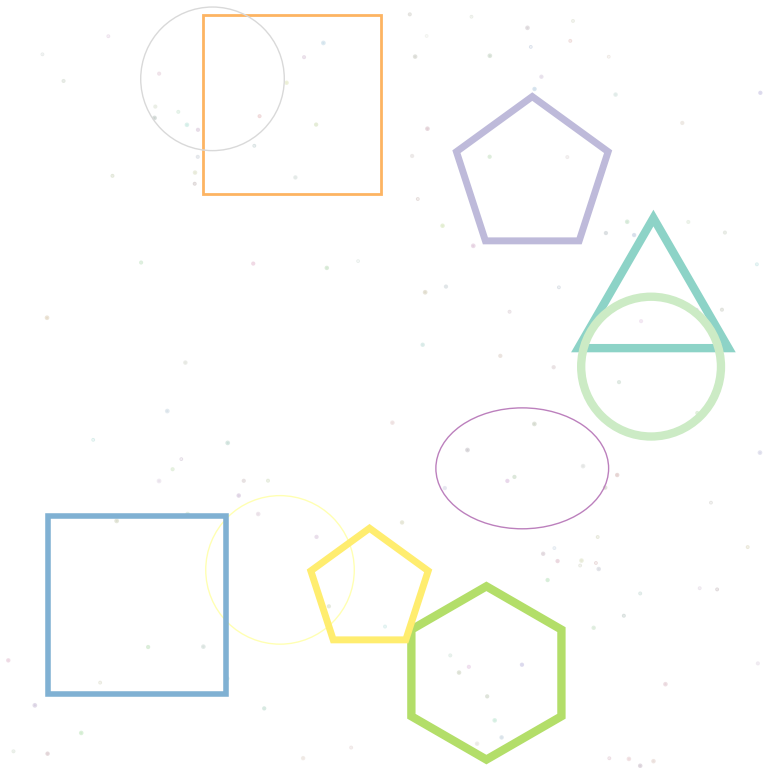[{"shape": "triangle", "thickness": 3, "radius": 0.56, "center": [0.849, 0.604]}, {"shape": "circle", "thickness": 0.5, "radius": 0.48, "center": [0.364, 0.26]}, {"shape": "pentagon", "thickness": 2.5, "radius": 0.52, "center": [0.691, 0.771]}, {"shape": "square", "thickness": 2, "radius": 0.58, "center": [0.177, 0.215]}, {"shape": "square", "thickness": 1, "radius": 0.58, "center": [0.379, 0.864]}, {"shape": "hexagon", "thickness": 3, "radius": 0.56, "center": [0.632, 0.126]}, {"shape": "circle", "thickness": 0.5, "radius": 0.47, "center": [0.276, 0.898]}, {"shape": "oval", "thickness": 0.5, "radius": 0.56, "center": [0.678, 0.392]}, {"shape": "circle", "thickness": 3, "radius": 0.45, "center": [0.846, 0.524]}, {"shape": "pentagon", "thickness": 2.5, "radius": 0.4, "center": [0.48, 0.234]}]